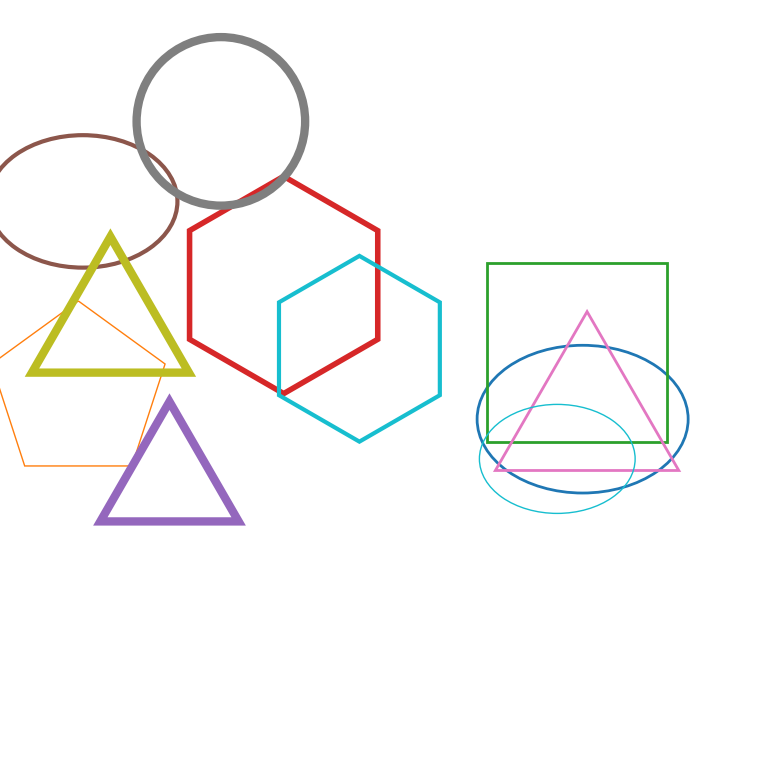[{"shape": "oval", "thickness": 1, "radius": 0.69, "center": [0.757, 0.456]}, {"shape": "pentagon", "thickness": 0.5, "radius": 0.59, "center": [0.102, 0.491]}, {"shape": "square", "thickness": 1, "radius": 0.58, "center": [0.749, 0.542]}, {"shape": "hexagon", "thickness": 2, "radius": 0.71, "center": [0.368, 0.63]}, {"shape": "triangle", "thickness": 3, "radius": 0.52, "center": [0.22, 0.375]}, {"shape": "oval", "thickness": 1.5, "radius": 0.61, "center": [0.108, 0.738]}, {"shape": "triangle", "thickness": 1, "radius": 0.69, "center": [0.762, 0.458]}, {"shape": "circle", "thickness": 3, "radius": 0.55, "center": [0.287, 0.842]}, {"shape": "triangle", "thickness": 3, "radius": 0.59, "center": [0.143, 0.575]}, {"shape": "oval", "thickness": 0.5, "radius": 0.51, "center": [0.724, 0.404]}, {"shape": "hexagon", "thickness": 1.5, "radius": 0.6, "center": [0.467, 0.547]}]